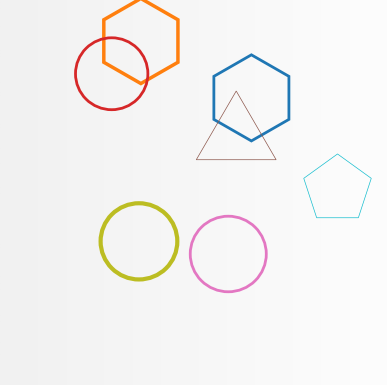[{"shape": "hexagon", "thickness": 2, "radius": 0.56, "center": [0.649, 0.746]}, {"shape": "hexagon", "thickness": 2.5, "radius": 0.55, "center": [0.364, 0.893]}, {"shape": "circle", "thickness": 2, "radius": 0.47, "center": [0.288, 0.808]}, {"shape": "triangle", "thickness": 0.5, "radius": 0.59, "center": [0.61, 0.645]}, {"shape": "circle", "thickness": 2, "radius": 0.49, "center": [0.589, 0.34]}, {"shape": "circle", "thickness": 3, "radius": 0.49, "center": [0.359, 0.373]}, {"shape": "pentagon", "thickness": 0.5, "radius": 0.46, "center": [0.871, 0.509]}]